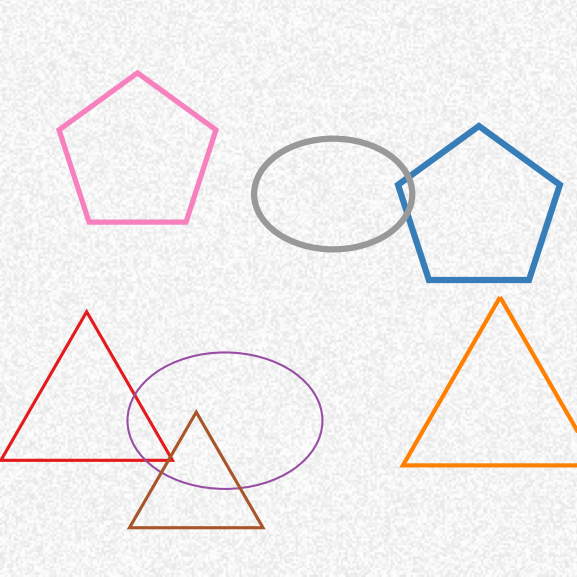[{"shape": "triangle", "thickness": 1.5, "radius": 0.86, "center": [0.15, 0.288]}, {"shape": "pentagon", "thickness": 3, "radius": 0.74, "center": [0.829, 0.634]}, {"shape": "oval", "thickness": 1, "radius": 0.84, "center": [0.39, 0.271]}, {"shape": "triangle", "thickness": 2, "radius": 0.97, "center": [0.866, 0.29]}, {"shape": "triangle", "thickness": 1.5, "radius": 0.67, "center": [0.34, 0.152]}, {"shape": "pentagon", "thickness": 2.5, "radius": 0.71, "center": [0.238, 0.73]}, {"shape": "oval", "thickness": 3, "radius": 0.68, "center": [0.577, 0.663]}]